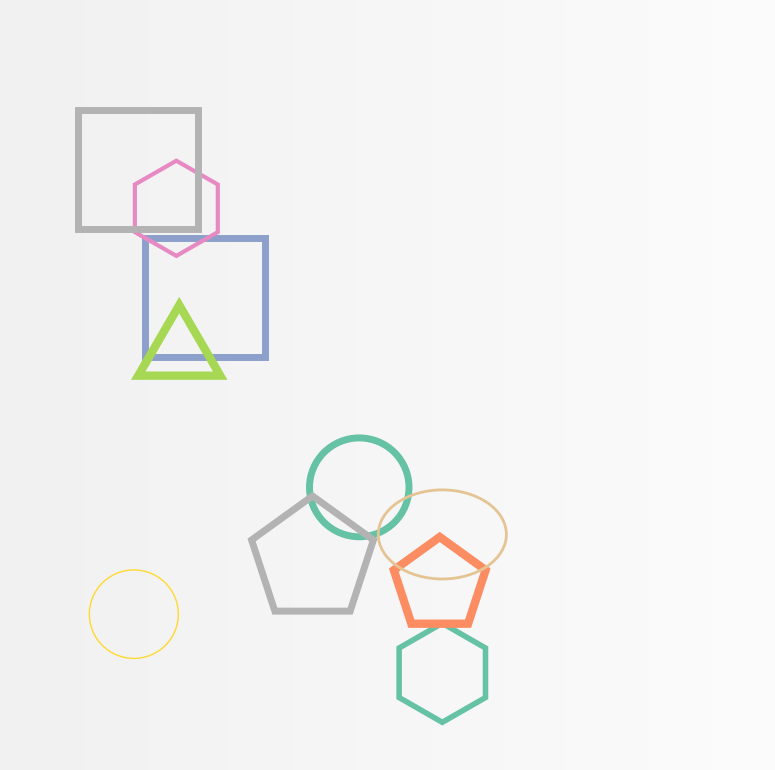[{"shape": "hexagon", "thickness": 2, "radius": 0.32, "center": [0.571, 0.126]}, {"shape": "circle", "thickness": 2.5, "radius": 0.32, "center": [0.464, 0.367]}, {"shape": "pentagon", "thickness": 3, "radius": 0.31, "center": [0.567, 0.24]}, {"shape": "square", "thickness": 2.5, "radius": 0.39, "center": [0.265, 0.613]}, {"shape": "hexagon", "thickness": 1.5, "radius": 0.31, "center": [0.228, 0.729]}, {"shape": "triangle", "thickness": 3, "radius": 0.31, "center": [0.231, 0.543]}, {"shape": "circle", "thickness": 0.5, "radius": 0.29, "center": [0.173, 0.202]}, {"shape": "oval", "thickness": 1, "radius": 0.41, "center": [0.571, 0.306]}, {"shape": "square", "thickness": 2.5, "radius": 0.39, "center": [0.178, 0.78]}, {"shape": "pentagon", "thickness": 2.5, "radius": 0.41, "center": [0.403, 0.273]}]